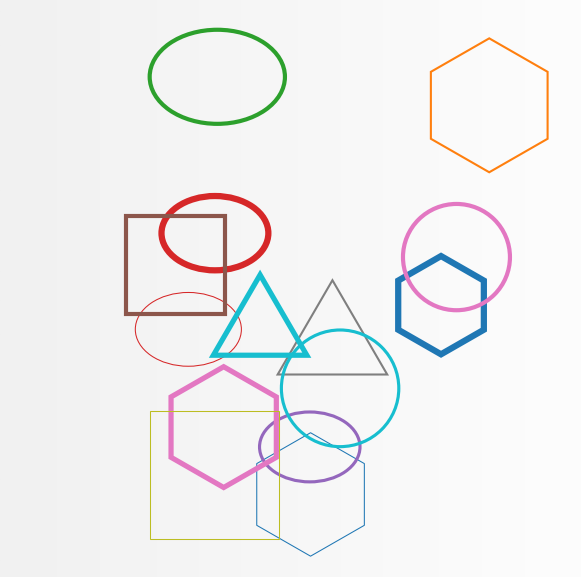[{"shape": "hexagon", "thickness": 3, "radius": 0.43, "center": [0.759, 0.471]}, {"shape": "hexagon", "thickness": 0.5, "radius": 0.53, "center": [0.534, 0.143]}, {"shape": "hexagon", "thickness": 1, "radius": 0.58, "center": [0.842, 0.817]}, {"shape": "oval", "thickness": 2, "radius": 0.58, "center": [0.374, 0.866]}, {"shape": "oval", "thickness": 3, "radius": 0.46, "center": [0.37, 0.595]}, {"shape": "oval", "thickness": 0.5, "radius": 0.46, "center": [0.324, 0.429]}, {"shape": "oval", "thickness": 1.5, "radius": 0.43, "center": [0.533, 0.225]}, {"shape": "square", "thickness": 2, "radius": 0.43, "center": [0.302, 0.54]}, {"shape": "hexagon", "thickness": 2.5, "radius": 0.52, "center": [0.385, 0.26]}, {"shape": "circle", "thickness": 2, "radius": 0.46, "center": [0.785, 0.554]}, {"shape": "triangle", "thickness": 1, "radius": 0.54, "center": [0.572, 0.405]}, {"shape": "square", "thickness": 0.5, "radius": 0.55, "center": [0.369, 0.177]}, {"shape": "triangle", "thickness": 2.5, "radius": 0.46, "center": [0.447, 0.43]}, {"shape": "circle", "thickness": 1.5, "radius": 0.51, "center": [0.585, 0.327]}]